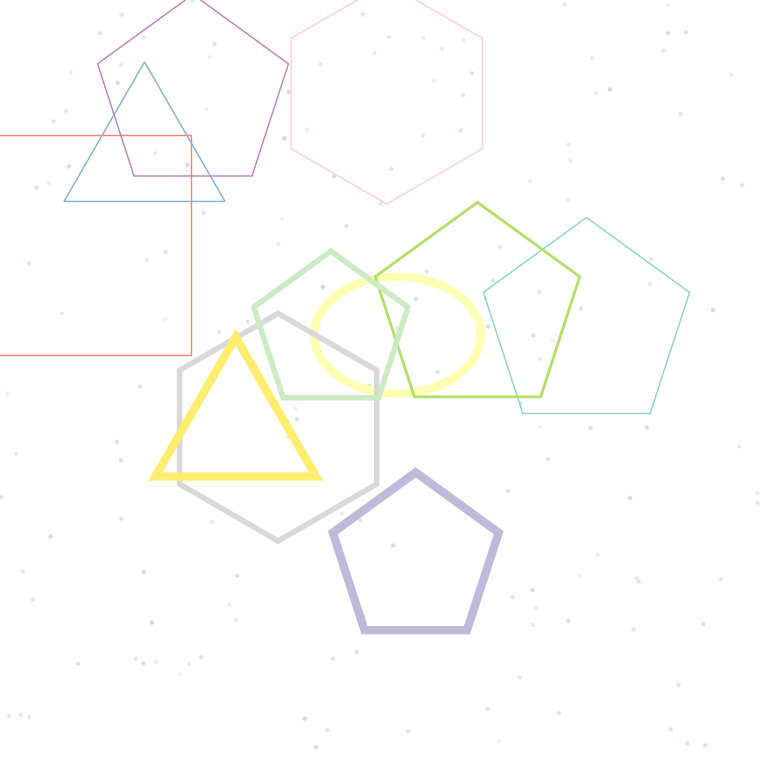[{"shape": "pentagon", "thickness": 0.5, "radius": 0.7, "center": [0.762, 0.577]}, {"shape": "oval", "thickness": 3, "radius": 0.54, "center": [0.516, 0.565]}, {"shape": "pentagon", "thickness": 3, "radius": 0.57, "center": [0.54, 0.273]}, {"shape": "square", "thickness": 0.5, "radius": 0.71, "center": [0.105, 0.682]}, {"shape": "triangle", "thickness": 0.5, "radius": 0.6, "center": [0.188, 0.799]}, {"shape": "pentagon", "thickness": 1, "radius": 0.7, "center": [0.62, 0.598]}, {"shape": "hexagon", "thickness": 0.5, "radius": 0.72, "center": [0.502, 0.879]}, {"shape": "hexagon", "thickness": 2, "radius": 0.74, "center": [0.361, 0.445]}, {"shape": "pentagon", "thickness": 0.5, "radius": 0.65, "center": [0.251, 0.877]}, {"shape": "pentagon", "thickness": 2, "radius": 0.53, "center": [0.43, 0.569]}, {"shape": "triangle", "thickness": 3, "radius": 0.6, "center": [0.306, 0.441]}]